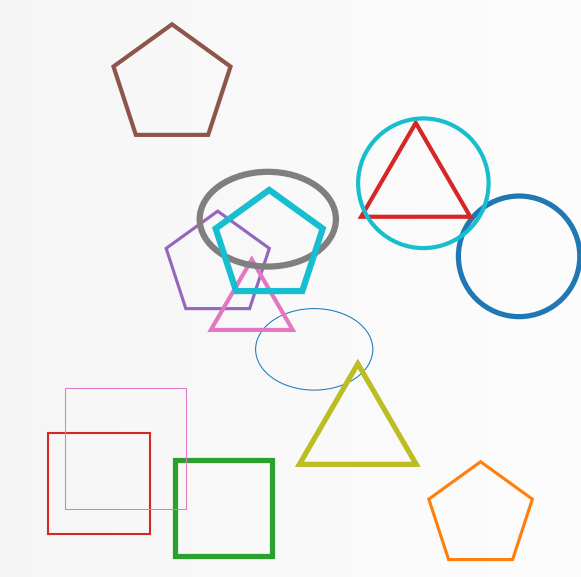[{"shape": "oval", "thickness": 0.5, "radius": 0.5, "center": [0.541, 0.394]}, {"shape": "circle", "thickness": 2.5, "radius": 0.52, "center": [0.893, 0.555]}, {"shape": "pentagon", "thickness": 1.5, "radius": 0.47, "center": [0.827, 0.106]}, {"shape": "square", "thickness": 2.5, "radius": 0.42, "center": [0.384, 0.12]}, {"shape": "triangle", "thickness": 2, "radius": 0.54, "center": [0.715, 0.678]}, {"shape": "square", "thickness": 1, "radius": 0.44, "center": [0.17, 0.163]}, {"shape": "pentagon", "thickness": 1.5, "radius": 0.47, "center": [0.375, 0.54]}, {"shape": "pentagon", "thickness": 2, "radius": 0.53, "center": [0.296, 0.851]}, {"shape": "triangle", "thickness": 2, "radius": 0.41, "center": [0.433, 0.468]}, {"shape": "square", "thickness": 0.5, "radius": 0.52, "center": [0.216, 0.223]}, {"shape": "oval", "thickness": 3, "radius": 0.59, "center": [0.461, 0.62]}, {"shape": "triangle", "thickness": 2.5, "radius": 0.58, "center": [0.616, 0.253]}, {"shape": "pentagon", "thickness": 3, "radius": 0.48, "center": [0.463, 0.573]}, {"shape": "circle", "thickness": 2, "radius": 0.56, "center": [0.728, 0.682]}]